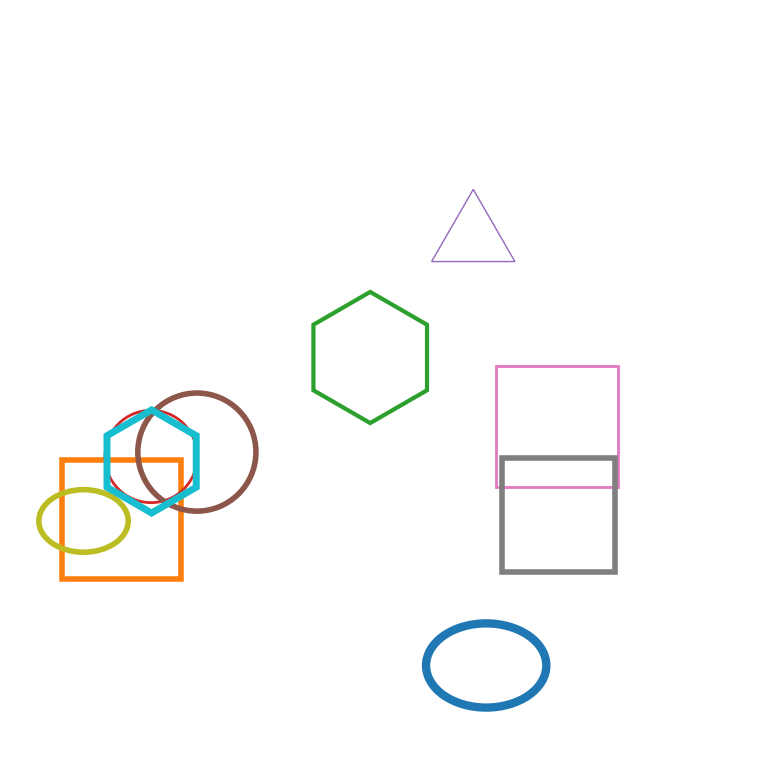[{"shape": "oval", "thickness": 3, "radius": 0.39, "center": [0.631, 0.136]}, {"shape": "square", "thickness": 2, "radius": 0.39, "center": [0.158, 0.326]}, {"shape": "hexagon", "thickness": 1.5, "radius": 0.43, "center": [0.481, 0.536]}, {"shape": "circle", "thickness": 1, "radius": 0.3, "center": [0.196, 0.407]}, {"shape": "triangle", "thickness": 0.5, "radius": 0.31, "center": [0.615, 0.692]}, {"shape": "circle", "thickness": 2, "radius": 0.38, "center": [0.256, 0.413]}, {"shape": "square", "thickness": 1, "radius": 0.39, "center": [0.723, 0.446]}, {"shape": "square", "thickness": 2, "radius": 0.37, "center": [0.726, 0.331]}, {"shape": "oval", "thickness": 2, "radius": 0.29, "center": [0.108, 0.323]}, {"shape": "hexagon", "thickness": 2.5, "radius": 0.33, "center": [0.197, 0.401]}]